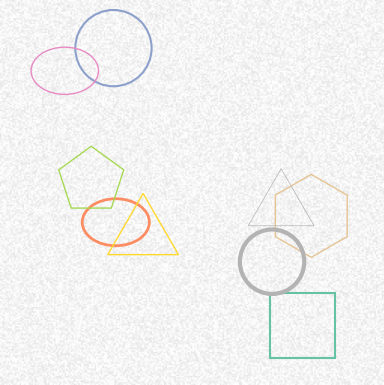[{"shape": "square", "thickness": 1.5, "radius": 0.42, "center": [0.786, 0.154]}, {"shape": "oval", "thickness": 2, "radius": 0.44, "center": [0.301, 0.423]}, {"shape": "circle", "thickness": 1.5, "radius": 0.5, "center": [0.295, 0.875]}, {"shape": "oval", "thickness": 1, "radius": 0.44, "center": [0.168, 0.816]}, {"shape": "pentagon", "thickness": 1, "radius": 0.44, "center": [0.237, 0.531]}, {"shape": "triangle", "thickness": 1, "radius": 0.53, "center": [0.372, 0.392]}, {"shape": "hexagon", "thickness": 1, "radius": 0.54, "center": [0.808, 0.439]}, {"shape": "circle", "thickness": 3, "radius": 0.42, "center": [0.707, 0.32]}, {"shape": "triangle", "thickness": 0.5, "radius": 0.49, "center": [0.73, 0.463]}]